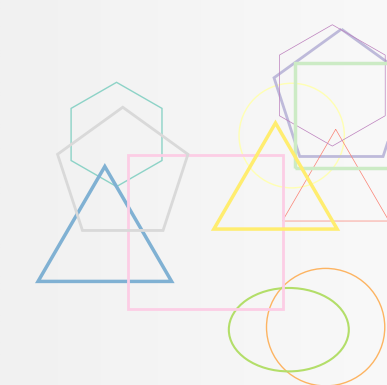[{"shape": "hexagon", "thickness": 1, "radius": 0.68, "center": [0.301, 0.651]}, {"shape": "circle", "thickness": 1, "radius": 0.68, "center": [0.753, 0.648]}, {"shape": "pentagon", "thickness": 2, "radius": 0.91, "center": [0.881, 0.741]}, {"shape": "triangle", "thickness": 0.5, "radius": 0.79, "center": [0.866, 0.505]}, {"shape": "triangle", "thickness": 2.5, "radius": 0.99, "center": [0.27, 0.369]}, {"shape": "circle", "thickness": 1, "radius": 0.76, "center": [0.84, 0.15]}, {"shape": "oval", "thickness": 1.5, "radius": 0.77, "center": [0.745, 0.144]}, {"shape": "square", "thickness": 2, "radius": 1.0, "center": [0.53, 0.398]}, {"shape": "pentagon", "thickness": 2, "radius": 0.88, "center": [0.317, 0.545]}, {"shape": "hexagon", "thickness": 0.5, "radius": 0.79, "center": [0.858, 0.778]}, {"shape": "square", "thickness": 2.5, "radius": 0.69, "center": [0.898, 0.7]}, {"shape": "triangle", "thickness": 2.5, "radius": 0.92, "center": [0.711, 0.497]}]